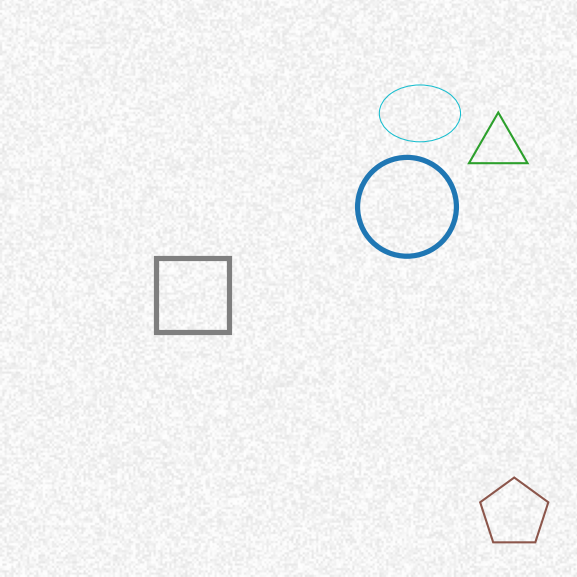[{"shape": "circle", "thickness": 2.5, "radius": 0.43, "center": [0.705, 0.641]}, {"shape": "triangle", "thickness": 1, "radius": 0.29, "center": [0.863, 0.746]}, {"shape": "pentagon", "thickness": 1, "radius": 0.31, "center": [0.89, 0.11]}, {"shape": "square", "thickness": 2.5, "radius": 0.32, "center": [0.333, 0.488]}, {"shape": "oval", "thickness": 0.5, "radius": 0.35, "center": [0.727, 0.803]}]